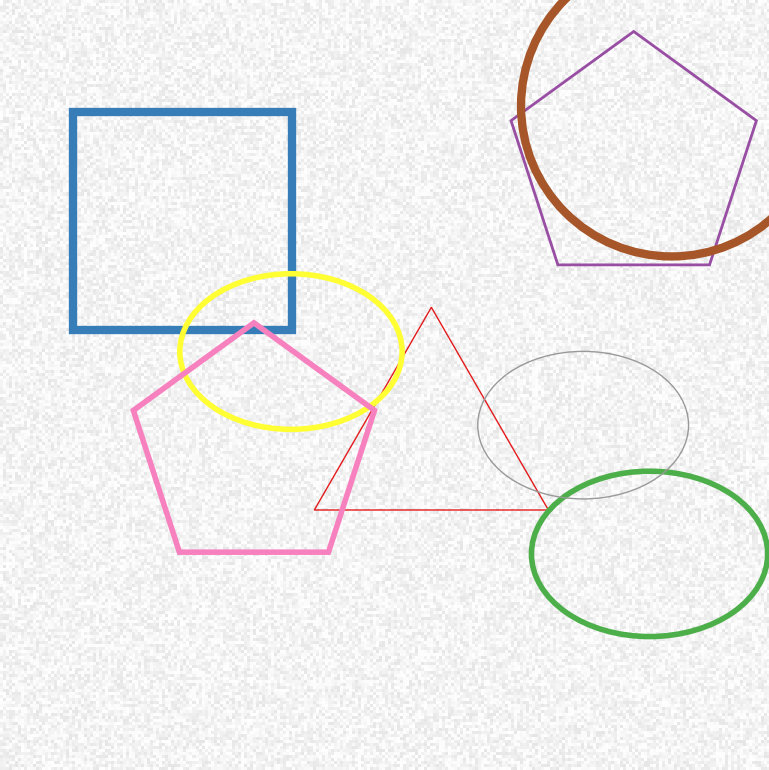[{"shape": "triangle", "thickness": 0.5, "radius": 0.88, "center": [0.56, 0.425]}, {"shape": "square", "thickness": 3, "radius": 0.71, "center": [0.237, 0.713]}, {"shape": "oval", "thickness": 2, "radius": 0.77, "center": [0.844, 0.281]}, {"shape": "pentagon", "thickness": 1, "radius": 0.84, "center": [0.823, 0.792]}, {"shape": "oval", "thickness": 2, "radius": 0.72, "center": [0.378, 0.543]}, {"shape": "circle", "thickness": 3, "radius": 0.98, "center": [0.872, 0.863]}, {"shape": "pentagon", "thickness": 2, "radius": 0.82, "center": [0.33, 0.416]}, {"shape": "oval", "thickness": 0.5, "radius": 0.68, "center": [0.757, 0.448]}]